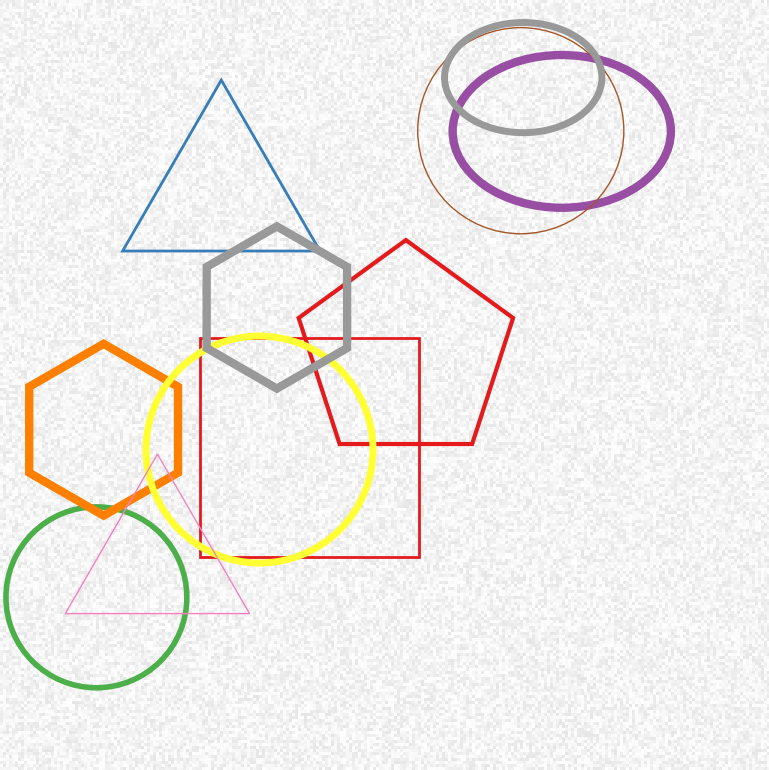[{"shape": "square", "thickness": 1, "radius": 0.71, "center": [0.402, 0.419]}, {"shape": "pentagon", "thickness": 1.5, "radius": 0.73, "center": [0.527, 0.542]}, {"shape": "triangle", "thickness": 1, "radius": 0.74, "center": [0.287, 0.748]}, {"shape": "circle", "thickness": 2, "radius": 0.59, "center": [0.125, 0.224]}, {"shape": "oval", "thickness": 3, "radius": 0.71, "center": [0.73, 0.829]}, {"shape": "hexagon", "thickness": 3, "radius": 0.56, "center": [0.135, 0.442]}, {"shape": "circle", "thickness": 2.5, "radius": 0.74, "center": [0.337, 0.416]}, {"shape": "circle", "thickness": 0.5, "radius": 0.67, "center": [0.676, 0.83]}, {"shape": "triangle", "thickness": 0.5, "radius": 0.69, "center": [0.204, 0.272]}, {"shape": "oval", "thickness": 2.5, "radius": 0.51, "center": [0.68, 0.899]}, {"shape": "hexagon", "thickness": 3, "radius": 0.53, "center": [0.36, 0.601]}]